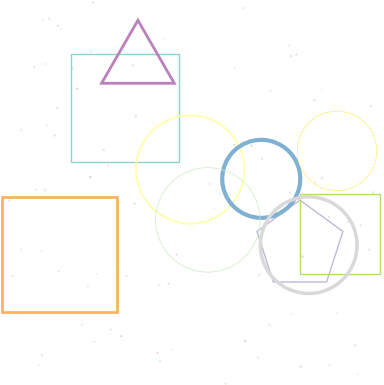[{"shape": "square", "thickness": 1, "radius": 0.7, "center": [0.324, 0.719]}, {"shape": "circle", "thickness": 1.5, "radius": 0.7, "center": [0.494, 0.56]}, {"shape": "pentagon", "thickness": 1, "radius": 0.59, "center": [0.779, 0.363]}, {"shape": "circle", "thickness": 3, "radius": 0.51, "center": [0.679, 0.535]}, {"shape": "square", "thickness": 2, "radius": 0.75, "center": [0.155, 0.339]}, {"shape": "square", "thickness": 1, "radius": 0.52, "center": [0.884, 0.392]}, {"shape": "circle", "thickness": 2.5, "radius": 0.63, "center": [0.802, 0.363]}, {"shape": "triangle", "thickness": 2, "radius": 0.55, "center": [0.358, 0.838]}, {"shape": "circle", "thickness": 0.5, "radius": 0.68, "center": [0.54, 0.429]}, {"shape": "circle", "thickness": 0.5, "radius": 0.52, "center": [0.875, 0.608]}]